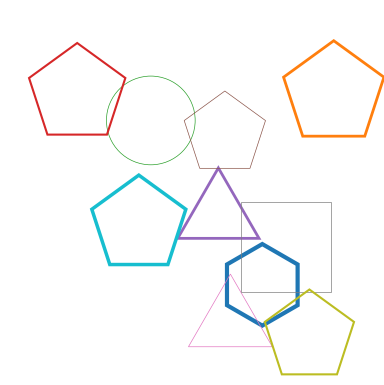[{"shape": "hexagon", "thickness": 3, "radius": 0.53, "center": [0.681, 0.26]}, {"shape": "pentagon", "thickness": 2, "radius": 0.69, "center": [0.867, 0.757]}, {"shape": "circle", "thickness": 0.5, "radius": 0.58, "center": [0.392, 0.687]}, {"shape": "pentagon", "thickness": 1.5, "radius": 0.66, "center": [0.201, 0.757]}, {"shape": "triangle", "thickness": 2, "radius": 0.61, "center": [0.567, 0.442]}, {"shape": "pentagon", "thickness": 0.5, "radius": 0.55, "center": [0.584, 0.653]}, {"shape": "triangle", "thickness": 0.5, "radius": 0.63, "center": [0.598, 0.162]}, {"shape": "square", "thickness": 0.5, "radius": 0.58, "center": [0.742, 0.359]}, {"shape": "pentagon", "thickness": 1.5, "radius": 0.61, "center": [0.804, 0.126]}, {"shape": "pentagon", "thickness": 2.5, "radius": 0.64, "center": [0.361, 0.417]}]